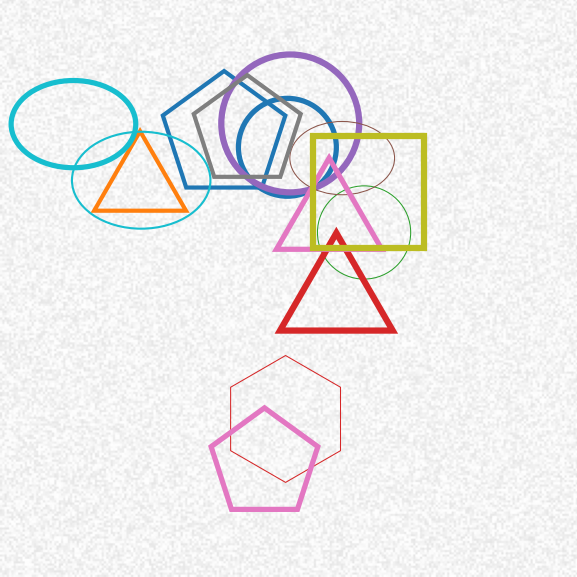[{"shape": "pentagon", "thickness": 2, "radius": 0.56, "center": [0.388, 0.765]}, {"shape": "circle", "thickness": 2.5, "radius": 0.42, "center": [0.498, 0.744]}, {"shape": "triangle", "thickness": 2, "radius": 0.46, "center": [0.243, 0.68]}, {"shape": "circle", "thickness": 0.5, "radius": 0.4, "center": [0.63, 0.597]}, {"shape": "triangle", "thickness": 3, "radius": 0.56, "center": [0.582, 0.483]}, {"shape": "hexagon", "thickness": 0.5, "radius": 0.55, "center": [0.494, 0.274]}, {"shape": "circle", "thickness": 3, "radius": 0.6, "center": [0.503, 0.785]}, {"shape": "oval", "thickness": 0.5, "radius": 0.45, "center": [0.593, 0.725]}, {"shape": "pentagon", "thickness": 2.5, "radius": 0.49, "center": [0.458, 0.196]}, {"shape": "triangle", "thickness": 2.5, "radius": 0.53, "center": [0.57, 0.62]}, {"shape": "pentagon", "thickness": 2, "radius": 0.49, "center": [0.428, 0.772]}, {"shape": "square", "thickness": 3, "radius": 0.48, "center": [0.638, 0.667]}, {"shape": "oval", "thickness": 2.5, "radius": 0.54, "center": [0.127, 0.784]}, {"shape": "oval", "thickness": 1, "radius": 0.6, "center": [0.244, 0.687]}]